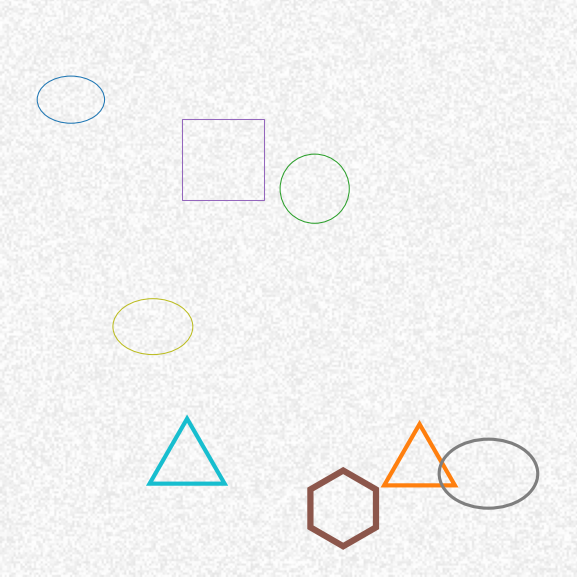[{"shape": "oval", "thickness": 0.5, "radius": 0.29, "center": [0.123, 0.827]}, {"shape": "triangle", "thickness": 2, "radius": 0.35, "center": [0.726, 0.194]}, {"shape": "circle", "thickness": 0.5, "radius": 0.3, "center": [0.545, 0.672]}, {"shape": "square", "thickness": 0.5, "radius": 0.35, "center": [0.386, 0.723]}, {"shape": "hexagon", "thickness": 3, "radius": 0.33, "center": [0.594, 0.119]}, {"shape": "oval", "thickness": 1.5, "radius": 0.43, "center": [0.846, 0.179]}, {"shape": "oval", "thickness": 0.5, "radius": 0.35, "center": [0.265, 0.434]}, {"shape": "triangle", "thickness": 2, "radius": 0.38, "center": [0.324, 0.199]}]